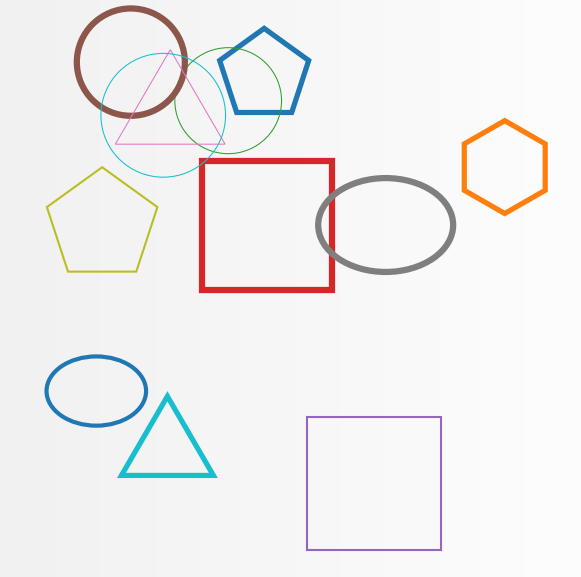[{"shape": "oval", "thickness": 2, "radius": 0.43, "center": [0.166, 0.322]}, {"shape": "pentagon", "thickness": 2.5, "radius": 0.4, "center": [0.455, 0.869]}, {"shape": "hexagon", "thickness": 2.5, "radius": 0.4, "center": [0.868, 0.71]}, {"shape": "circle", "thickness": 0.5, "radius": 0.46, "center": [0.393, 0.825]}, {"shape": "square", "thickness": 3, "radius": 0.56, "center": [0.46, 0.609]}, {"shape": "square", "thickness": 1, "radius": 0.58, "center": [0.643, 0.162]}, {"shape": "circle", "thickness": 3, "radius": 0.46, "center": [0.225, 0.892]}, {"shape": "triangle", "thickness": 0.5, "radius": 0.55, "center": [0.293, 0.804]}, {"shape": "oval", "thickness": 3, "radius": 0.58, "center": [0.664, 0.609]}, {"shape": "pentagon", "thickness": 1, "radius": 0.5, "center": [0.176, 0.61]}, {"shape": "triangle", "thickness": 2.5, "radius": 0.46, "center": [0.288, 0.222]}, {"shape": "circle", "thickness": 0.5, "radius": 0.54, "center": [0.281, 0.8]}]